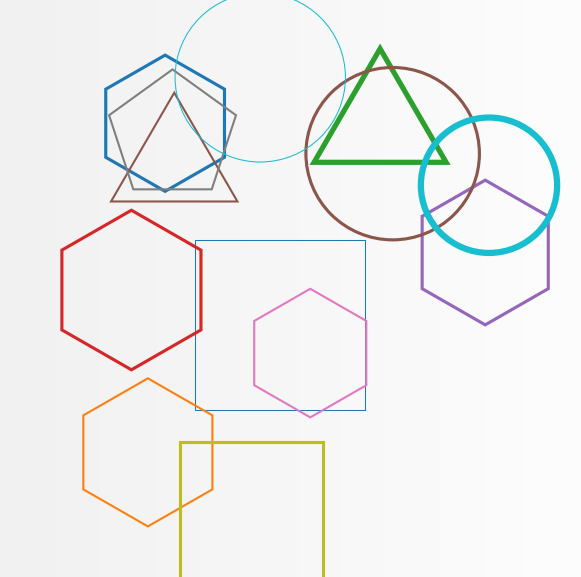[{"shape": "hexagon", "thickness": 1.5, "radius": 0.59, "center": [0.284, 0.786]}, {"shape": "square", "thickness": 0.5, "radius": 0.73, "center": [0.482, 0.436]}, {"shape": "hexagon", "thickness": 1, "radius": 0.64, "center": [0.254, 0.216]}, {"shape": "triangle", "thickness": 2.5, "radius": 0.66, "center": [0.654, 0.784]}, {"shape": "hexagon", "thickness": 1.5, "radius": 0.69, "center": [0.226, 0.497]}, {"shape": "hexagon", "thickness": 1.5, "radius": 0.63, "center": [0.835, 0.562]}, {"shape": "circle", "thickness": 1.5, "radius": 0.75, "center": [0.676, 0.733]}, {"shape": "triangle", "thickness": 1, "radius": 0.63, "center": [0.3, 0.713]}, {"shape": "hexagon", "thickness": 1, "radius": 0.56, "center": [0.534, 0.388]}, {"shape": "pentagon", "thickness": 1, "radius": 0.57, "center": [0.297, 0.764]}, {"shape": "square", "thickness": 1.5, "radius": 0.61, "center": [0.433, 0.111]}, {"shape": "circle", "thickness": 0.5, "radius": 0.73, "center": [0.448, 0.865]}, {"shape": "circle", "thickness": 3, "radius": 0.59, "center": [0.841, 0.678]}]